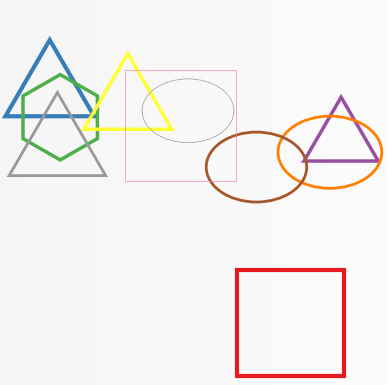[{"shape": "square", "thickness": 3, "radius": 0.69, "center": [0.75, 0.162]}, {"shape": "triangle", "thickness": 3, "radius": 0.66, "center": [0.128, 0.764]}, {"shape": "hexagon", "thickness": 2.5, "radius": 0.55, "center": [0.155, 0.695]}, {"shape": "triangle", "thickness": 2.5, "radius": 0.55, "center": [0.88, 0.637]}, {"shape": "oval", "thickness": 2, "radius": 0.67, "center": [0.851, 0.605]}, {"shape": "triangle", "thickness": 2.5, "radius": 0.66, "center": [0.33, 0.73]}, {"shape": "oval", "thickness": 2, "radius": 0.65, "center": [0.662, 0.566]}, {"shape": "square", "thickness": 0.5, "radius": 0.72, "center": [0.465, 0.674]}, {"shape": "triangle", "thickness": 2, "radius": 0.72, "center": [0.148, 0.616]}, {"shape": "oval", "thickness": 0.5, "radius": 0.59, "center": [0.485, 0.712]}]